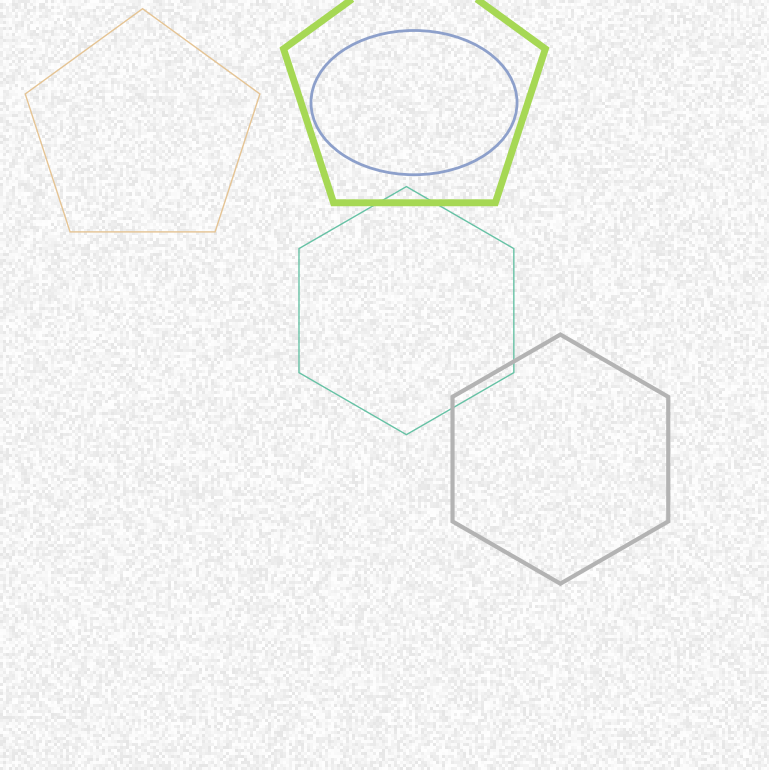[{"shape": "hexagon", "thickness": 0.5, "radius": 0.81, "center": [0.528, 0.597]}, {"shape": "oval", "thickness": 1, "radius": 0.67, "center": [0.538, 0.867]}, {"shape": "pentagon", "thickness": 2.5, "radius": 0.89, "center": [0.538, 0.881]}, {"shape": "pentagon", "thickness": 0.5, "radius": 0.8, "center": [0.185, 0.828]}, {"shape": "hexagon", "thickness": 1.5, "radius": 0.81, "center": [0.728, 0.404]}]